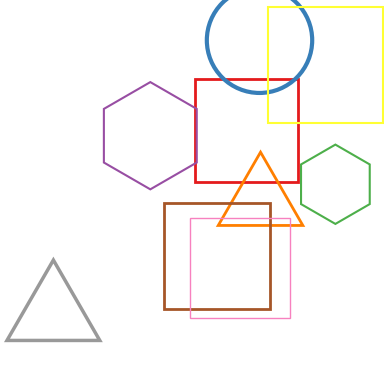[{"shape": "square", "thickness": 2, "radius": 0.67, "center": [0.64, 0.661]}, {"shape": "circle", "thickness": 3, "radius": 0.68, "center": [0.674, 0.895]}, {"shape": "hexagon", "thickness": 1.5, "radius": 0.52, "center": [0.871, 0.521]}, {"shape": "hexagon", "thickness": 1.5, "radius": 0.7, "center": [0.39, 0.647]}, {"shape": "triangle", "thickness": 2, "radius": 0.63, "center": [0.677, 0.478]}, {"shape": "square", "thickness": 1.5, "radius": 0.75, "center": [0.845, 0.831]}, {"shape": "square", "thickness": 2, "radius": 0.69, "center": [0.564, 0.336]}, {"shape": "square", "thickness": 1, "radius": 0.65, "center": [0.624, 0.304]}, {"shape": "triangle", "thickness": 2.5, "radius": 0.7, "center": [0.139, 0.185]}]